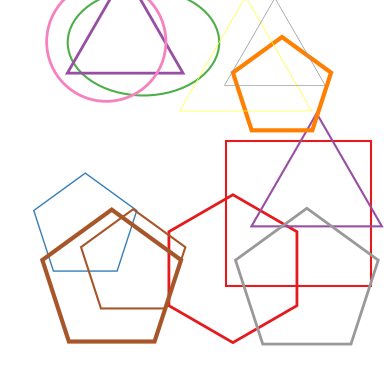[{"shape": "square", "thickness": 1.5, "radius": 0.94, "center": [0.776, 0.445]}, {"shape": "hexagon", "thickness": 2, "radius": 0.96, "center": [0.605, 0.302]}, {"shape": "pentagon", "thickness": 1, "radius": 0.7, "center": [0.221, 0.41]}, {"shape": "oval", "thickness": 1.5, "radius": 0.98, "center": [0.373, 0.89]}, {"shape": "triangle", "thickness": 2, "radius": 0.87, "center": [0.325, 0.897]}, {"shape": "triangle", "thickness": 1.5, "radius": 0.98, "center": [0.822, 0.51]}, {"shape": "pentagon", "thickness": 3, "radius": 0.67, "center": [0.732, 0.77]}, {"shape": "triangle", "thickness": 0.5, "radius": 0.99, "center": [0.638, 0.811]}, {"shape": "pentagon", "thickness": 3, "radius": 0.95, "center": [0.29, 0.266]}, {"shape": "pentagon", "thickness": 1.5, "radius": 0.71, "center": [0.346, 0.314]}, {"shape": "circle", "thickness": 2, "radius": 0.77, "center": [0.276, 0.892]}, {"shape": "pentagon", "thickness": 2, "radius": 0.97, "center": [0.797, 0.264]}, {"shape": "triangle", "thickness": 0.5, "radius": 0.76, "center": [0.714, 0.854]}]